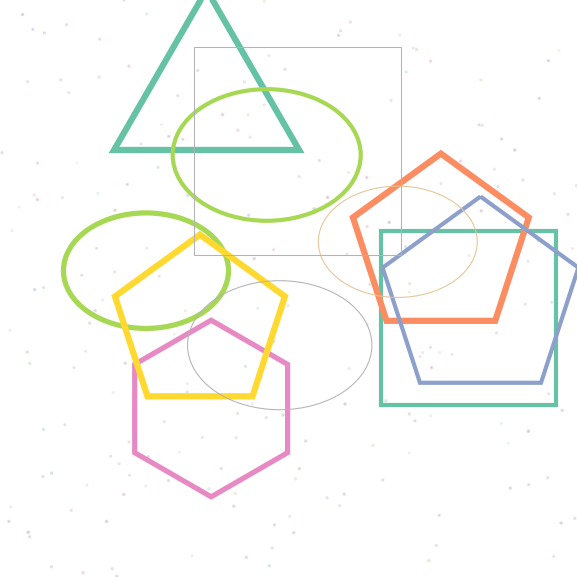[{"shape": "triangle", "thickness": 3, "radius": 0.92, "center": [0.358, 0.832]}, {"shape": "square", "thickness": 2, "radius": 0.76, "center": [0.811, 0.448]}, {"shape": "pentagon", "thickness": 3, "radius": 0.8, "center": [0.763, 0.573]}, {"shape": "pentagon", "thickness": 2, "radius": 0.89, "center": [0.832, 0.481]}, {"shape": "hexagon", "thickness": 2.5, "radius": 0.76, "center": [0.366, 0.292]}, {"shape": "oval", "thickness": 2, "radius": 0.81, "center": [0.462, 0.731]}, {"shape": "oval", "thickness": 2.5, "radius": 0.71, "center": [0.253, 0.53]}, {"shape": "pentagon", "thickness": 3, "radius": 0.77, "center": [0.346, 0.438]}, {"shape": "oval", "thickness": 0.5, "radius": 0.69, "center": [0.689, 0.58]}, {"shape": "square", "thickness": 0.5, "radius": 0.9, "center": [0.515, 0.738]}, {"shape": "oval", "thickness": 0.5, "radius": 0.8, "center": [0.484, 0.401]}]